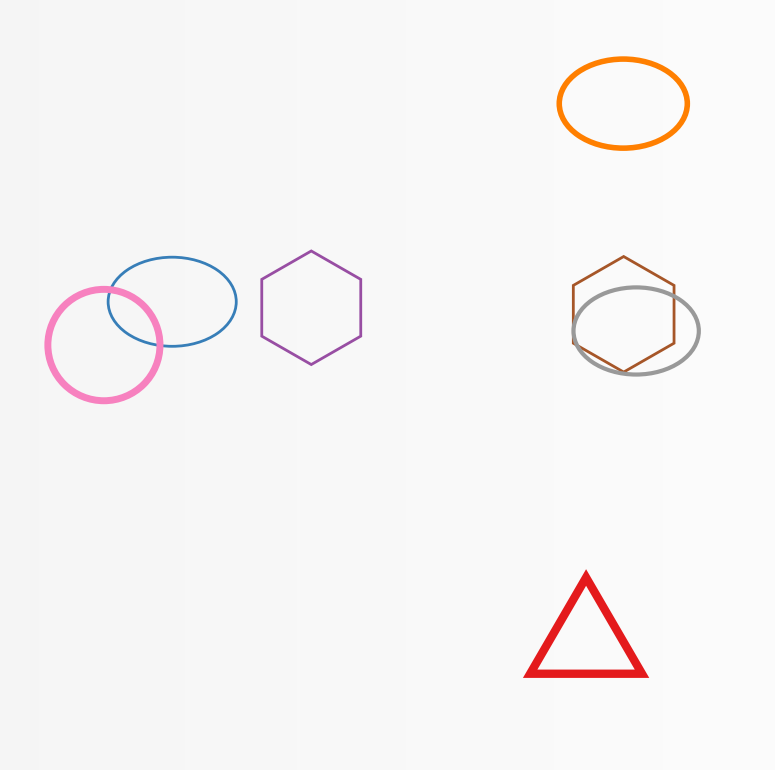[{"shape": "triangle", "thickness": 3, "radius": 0.42, "center": [0.756, 0.167]}, {"shape": "oval", "thickness": 1, "radius": 0.41, "center": [0.222, 0.608]}, {"shape": "hexagon", "thickness": 1, "radius": 0.37, "center": [0.402, 0.6]}, {"shape": "oval", "thickness": 2, "radius": 0.41, "center": [0.804, 0.865]}, {"shape": "hexagon", "thickness": 1, "radius": 0.38, "center": [0.805, 0.592]}, {"shape": "circle", "thickness": 2.5, "radius": 0.36, "center": [0.134, 0.552]}, {"shape": "oval", "thickness": 1.5, "radius": 0.4, "center": [0.821, 0.57]}]